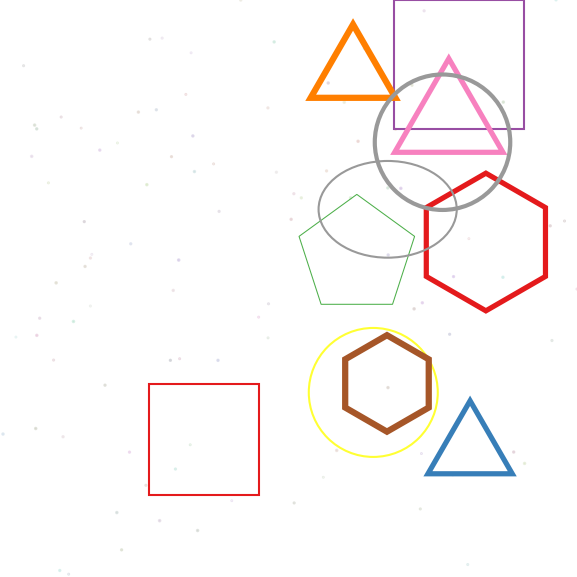[{"shape": "square", "thickness": 1, "radius": 0.48, "center": [0.354, 0.238]}, {"shape": "hexagon", "thickness": 2.5, "radius": 0.6, "center": [0.841, 0.58]}, {"shape": "triangle", "thickness": 2.5, "radius": 0.42, "center": [0.814, 0.221]}, {"shape": "pentagon", "thickness": 0.5, "radius": 0.53, "center": [0.618, 0.557]}, {"shape": "square", "thickness": 1, "radius": 0.56, "center": [0.794, 0.888]}, {"shape": "triangle", "thickness": 3, "radius": 0.42, "center": [0.611, 0.872]}, {"shape": "circle", "thickness": 1, "radius": 0.56, "center": [0.646, 0.32]}, {"shape": "hexagon", "thickness": 3, "radius": 0.42, "center": [0.67, 0.335]}, {"shape": "triangle", "thickness": 2.5, "radius": 0.54, "center": [0.777, 0.79]}, {"shape": "circle", "thickness": 2, "radius": 0.59, "center": [0.766, 0.753]}, {"shape": "oval", "thickness": 1, "radius": 0.6, "center": [0.671, 0.637]}]